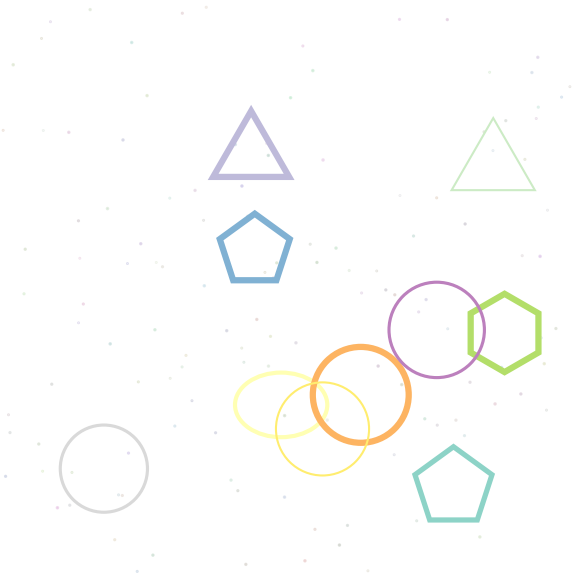[{"shape": "pentagon", "thickness": 2.5, "radius": 0.35, "center": [0.785, 0.155]}, {"shape": "oval", "thickness": 2, "radius": 0.4, "center": [0.487, 0.298]}, {"shape": "triangle", "thickness": 3, "radius": 0.38, "center": [0.435, 0.731]}, {"shape": "pentagon", "thickness": 3, "radius": 0.32, "center": [0.441, 0.565]}, {"shape": "circle", "thickness": 3, "radius": 0.42, "center": [0.625, 0.315]}, {"shape": "hexagon", "thickness": 3, "radius": 0.34, "center": [0.874, 0.423]}, {"shape": "circle", "thickness": 1.5, "radius": 0.38, "center": [0.18, 0.188]}, {"shape": "circle", "thickness": 1.5, "radius": 0.41, "center": [0.756, 0.428]}, {"shape": "triangle", "thickness": 1, "radius": 0.42, "center": [0.854, 0.711]}, {"shape": "circle", "thickness": 1, "radius": 0.4, "center": [0.558, 0.256]}]